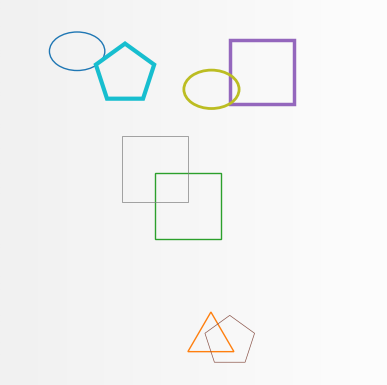[{"shape": "oval", "thickness": 1, "radius": 0.36, "center": [0.199, 0.867]}, {"shape": "triangle", "thickness": 1, "radius": 0.34, "center": [0.544, 0.121]}, {"shape": "square", "thickness": 1, "radius": 0.43, "center": [0.485, 0.465]}, {"shape": "square", "thickness": 2.5, "radius": 0.41, "center": [0.676, 0.813]}, {"shape": "pentagon", "thickness": 0.5, "radius": 0.34, "center": [0.593, 0.114]}, {"shape": "square", "thickness": 0.5, "radius": 0.43, "center": [0.401, 0.561]}, {"shape": "oval", "thickness": 2, "radius": 0.36, "center": [0.546, 0.768]}, {"shape": "pentagon", "thickness": 3, "radius": 0.4, "center": [0.323, 0.808]}]